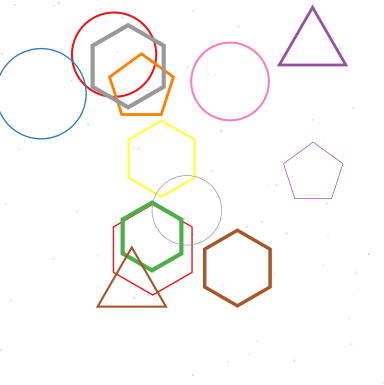[{"shape": "hexagon", "thickness": 1, "radius": 0.59, "center": [0.397, 0.352]}, {"shape": "circle", "thickness": 1.5, "radius": 0.55, "center": [0.296, 0.858]}, {"shape": "circle", "thickness": 1, "radius": 0.59, "center": [0.107, 0.757]}, {"shape": "hexagon", "thickness": 3, "radius": 0.44, "center": [0.395, 0.386]}, {"shape": "triangle", "thickness": 2, "radius": 0.5, "center": [0.812, 0.881]}, {"shape": "pentagon", "thickness": 0.5, "radius": 0.41, "center": [0.814, 0.55]}, {"shape": "pentagon", "thickness": 2, "radius": 0.44, "center": [0.367, 0.773]}, {"shape": "hexagon", "thickness": 1.5, "radius": 0.49, "center": [0.42, 0.588]}, {"shape": "triangle", "thickness": 1.5, "radius": 0.51, "center": [0.342, 0.255]}, {"shape": "hexagon", "thickness": 2.5, "radius": 0.49, "center": [0.617, 0.304]}, {"shape": "circle", "thickness": 1.5, "radius": 0.5, "center": [0.598, 0.788]}, {"shape": "circle", "thickness": 0.5, "radius": 0.45, "center": [0.485, 0.454]}, {"shape": "hexagon", "thickness": 3, "radius": 0.53, "center": [0.333, 0.828]}]